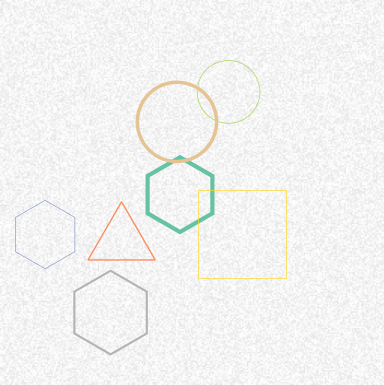[{"shape": "hexagon", "thickness": 3, "radius": 0.49, "center": [0.467, 0.494]}, {"shape": "triangle", "thickness": 1, "radius": 0.5, "center": [0.316, 0.375]}, {"shape": "hexagon", "thickness": 0.5, "radius": 0.44, "center": [0.117, 0.391]}, {"shape": "circle", "thickness": 0.5, "radius": 0.41, "center": [0.594, 0.761]}, {"shape": "square", "thickness": 0.5, "radius": 0.57, "center": [0.629, 0.393]}, {"shape": "circle", "thickness": 2.5, "radius": 0.51, "center": [0.46, 0.683]}, {"shape": "hexagon", "thickness": 1.5, "radius": 0.54, "center": [0.287, 0.188]}]